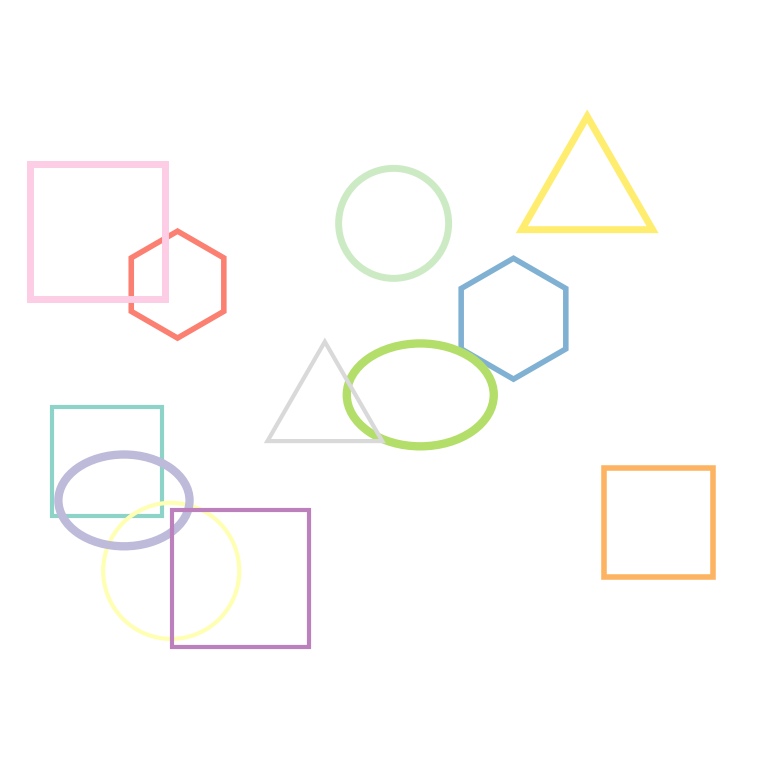[{"shape": "square", "thickness": 1.5, "radius": 0.36, "center": [0.139, 0.4]}, {"shape": "circle", "thickness": 1.5, "radius": 0.44, "center": [0.222, 0.259]}, {"shape": "oval", "thickness": 3, "radius": 0.43, "center": [0.161, 0.35]}, {"shape": "hexagon", "thickness": 2, "radius": 0.35, "center": [0.231, 0.63]}, {"shape": "hexagon", "thickness": 2, "radius": 0.39, "center": [0.667, 0.586]}, {"shape": "square", "thickness": 2, "radius": 0.35, "center": [0.856, 0.322]}, {"shape": "oval", "thickness": 3, "radius": 0.48, "center": [0.546, 0.487]}, {"shape": "square", "thickness": 2.5, "radius": 0.44, "center": [0.127, 0.7]}, {"shape": "triangle", "thickness": 1.5, "radius": 0.43, "center": [0.422, 0.47]}, {"shape": "square", "thickness": 1.5, "radius": 0.45, "center": [0.312, 0.249]}, {"shape": "circle", "thickness": 2.5, "radius": 0.36, "center": [0.511, 0.71]}, {"shape": "triangle", "thickness": 2.5, "radius": 0.49, "center": [0.763, 0.751]}]